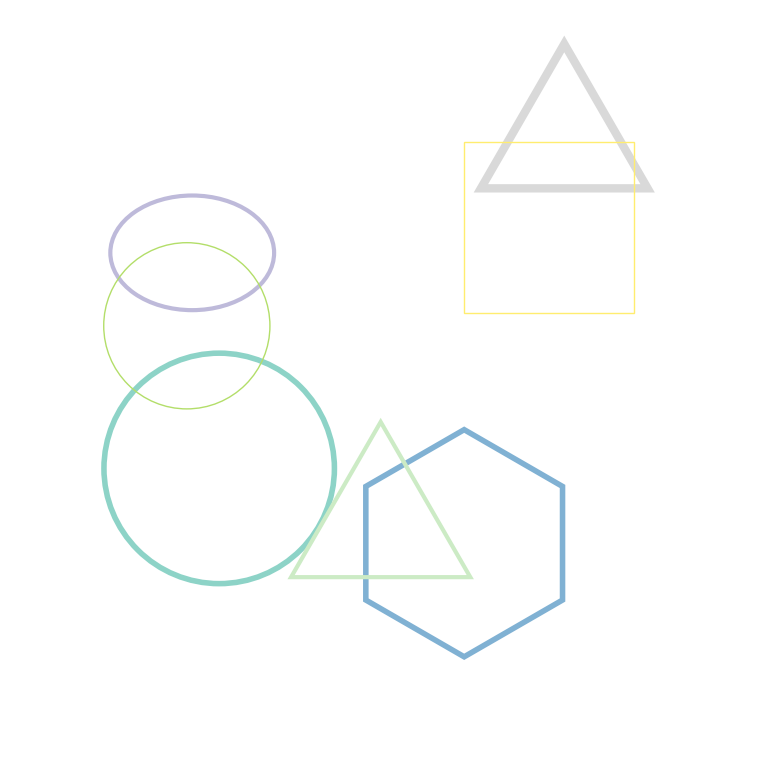[{"shape": "circle", "thickness": 2, "radius": 0.75, "center": [0.285, 0.392]}, {"shape": "oval", "thickness": 1.5, "radius": 0.53, "center": [0.25, 0.672]}, {"shape": "hexagon", "thickness": 2, "radius": 0.74, "center": [0.603, 0.295]}, {"shape": "circle", "thickness": 0.5, "radius": 0.54, "center": [0.243, 0.577]}, {"shape": "triangle", "thickness": 3, "radius": 0.63, "center": [0.733, 0.818]}, {"shape": "triangle", "thickness": 1.5, "radius": 0.67, "center": [0.494, 0.318]}, {"shape": "square", "thickness": 0.5, "radius": 0.55, "center": [0.713, 0.705]}]